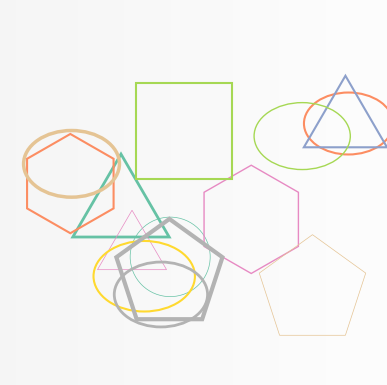[{"shape": "triangle", "thickness": 2, "radius": 0.72, "center": [0.312, 0.456]}, {"shape": "circle", "thickness": 0.5, "radius": 0.52, "center": [0.439, 0.333]}, {"shape": "oval", "thickness": 1.5, "radius": 0.57, "center": [0.899, 0.679]}, {"shape": "hexagon", "thickness": 1.5, "radius": 0.64, "center": [0.181, 0.523]}, {"shape": "triangle", "thickness": 1.5, "radius": 0.62, "center": [0.891, 0.679]}, {"shape": "hexagon", "thickness": 1, "radius": 0.7, "center": [0.648, 0.43]}, {"shape": "triangle", "thickness": 0.5, "radius": 0.51, "center": [0.341, 0.351]}, {"shape": "square", "thickness": 1.5, "radius": 0.62, "center": [0.475, 0.66]}, {"shape": "oval", "thickness": 1, "radius": 0.62, "center": [0.78, 0.647]}, {"shape": "oval", "thickness": 1.5, "radius": 0.65, "center": [0.372, 0.283]}, {"shape": "pentagon", "thickness": 0.5, "radius": 0.72, "center": [0.806, 0.246]}, {"shape": "oval", "thickness": 2.5, "radius": 0.62, "center": [0.185, 0.574]}, {"shape": "pentagon", "thickness": 3, "radius": 0.72, "center": [0.437, 0.287]}, {"shape": "oval", "thickness": 2, "radius": 0.6, "center": [0.415, 0.235]}]